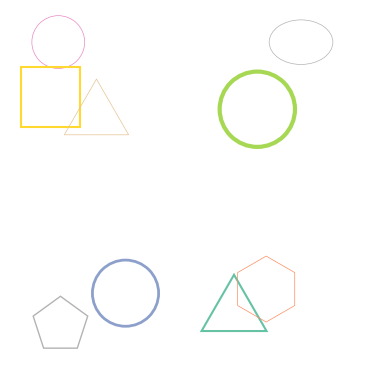[{"shape": "triangle", "thickness": 1.5, "radius": 0.49, "center": [0.608, 0.189]}, {"shape": "hexagon", "thickness": 0.5, "radius": 0.43, "center": [0.691, 0.249]}, {"shape": "circle", "thickness": 2, "radius": 0.43, "center": [0.326, 0.239]}, {"shape": "circle", "thickness": 0.5, "radius": 0.34, "center": [0.151, 0.891]}, {"shape": "circle", "thickness": 3, "radius": 0.49, "center": [0.668, 0.716]}, {"shape": "square", "thickness": 1.5, "radius": 0.39, "center": [0.131, 0.748]}, {"shape": "triangle", "thickness": 0.5, "radius": 0.48, "center": [0.251, 0.698]}, {"shape": "pentagon", "thickness": 1, "radius": 0.37, "center": [0.157, 0.156]}, {"shape": "oval", "thickness": 0.5, "radius": 0.41, "center": [0.782, 0.89]}]